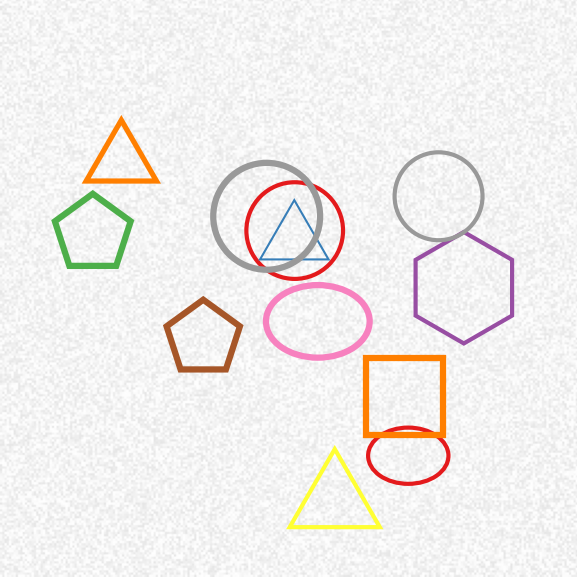[{"shape": "circle", "thickness": 2, "radius": 0.42, "center": [0.51, 0.6]}, {"shape": "oval", "thickness": 2, "radius": 0.35, "center": [0.707, 0.21]}, {"shape": "triangle", "thickness": 1, "radius": 0.34, "center": [0.51, 0.584]}, {"shape": "pentagon", "thickness": 3, "radius": 0.34, "center": [0.161, 0.595]}, {"shape": "hexagon", "thickness": 2, "radius": 0.48, "center": [0.803, 0.501]}, {"shape": "square", "thickness": 3, "radius": 0.33, "center": [0.7, 0.312]}, {"shape": "triangle", "thickness": 2.5, "radius": 0.35, "center": [0.21, 0.721]}, {"shape": "triangle", "thickness": 2, "radius": 0.45, "center": [0.58, 0.131]}, {"shape": "pentagon", "thickness": 3, "radius": 0.33, "center": [0.352, 0.413]}, {"shape": "oval", "thickness": 3, "radius": 0.45, "center": [0.55, 0.443]}, {"shape": "circle", "thickness": 3, "radius": 0.46, "center": [0.462, 0.625]}, {"shape": "circle", "thickness": 2, "radius": 0.38, "center": [0.759, 0.659]}]